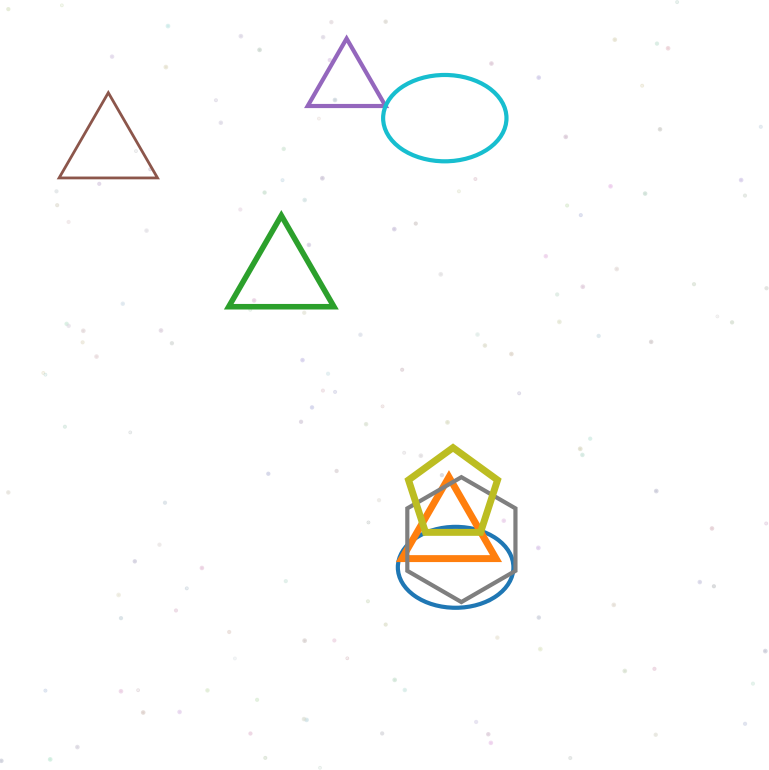[{"shape": "oval", "thickness": 1.5, "radius": 0.38, "center": [0.592, 0.263]}, {"shape": "triangle", "thickness": 2.5, "radius": 0.35, "center": [0.583, 0.31]}, {"shape": "triangle", "thickness": 2, "radius": 0.39, "center": [0.365, 0.641]}, {"shape": "triangle", "thickness": 1.5, "radius": 0.29, "center": [0.45, 0.892]}, {"shape": "triangle", "thickness": 1, "radius": 0.37, "center": [0.141, 0.806]}, {"shape": "hexagon", "thickness": 1.5, "radius": 0.41, "center": [0.599, 0.299]}, {"shape": "pentagon", "thickness": 2.5, "radius": 0.3, "center": [0.588, 0.358]}, {"shape": "oval", "thickness": 1.5, "radius": 0.4, "center": [0.578, 0.847]}]